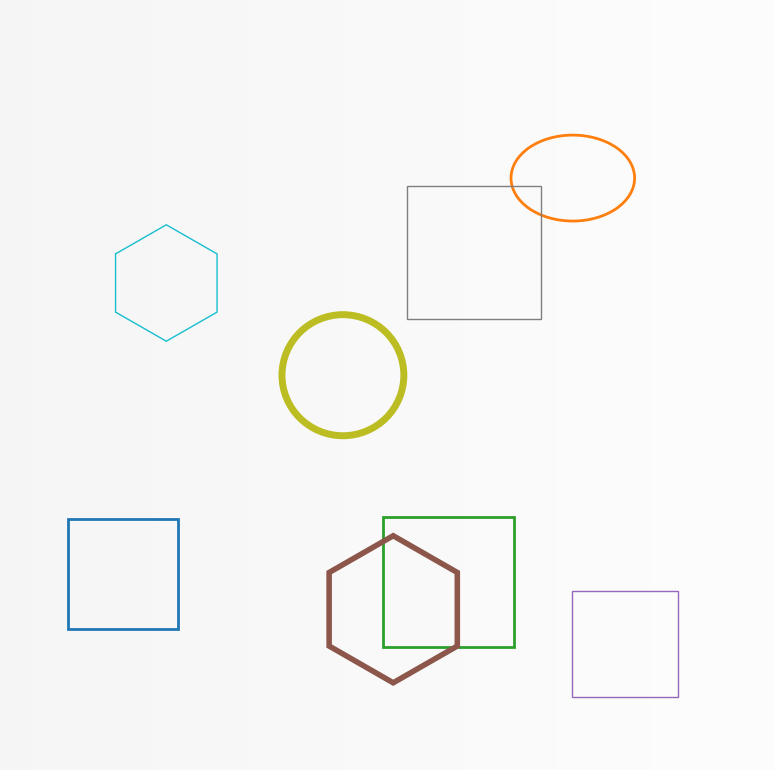[{"shape": "square", "thickness": 1, "radius": 0.36, "center": [0.159, 0.254]}, {"shape": "oval", "thickness": 1, "radius": 0.4, "center": [0.739, 0.769]}, {"shape": "square", "thickness": 1, "radius": 0.42, "center": [0.578, 0.244]}, {"shape": "square", "thickness": 0.5, "radius": 0.34, "center": [0.806, 0.164]}, {"shape": "hexagon", "thickness": 2, "radius": 0.48, "center": [0.507, 0.209]}, {"shape": "square", "thickness": 0.5, "radius": 0.43, "center": [0.612, 0.672]}, {"shape": "circle", "thickness": 2.5, "radius": 0.39, "center": [0.442, 0.513]}, {"shape": "hexagon", "thickness": 0.5, "radius": 0.38, "center": [0.215, 0.632]}]